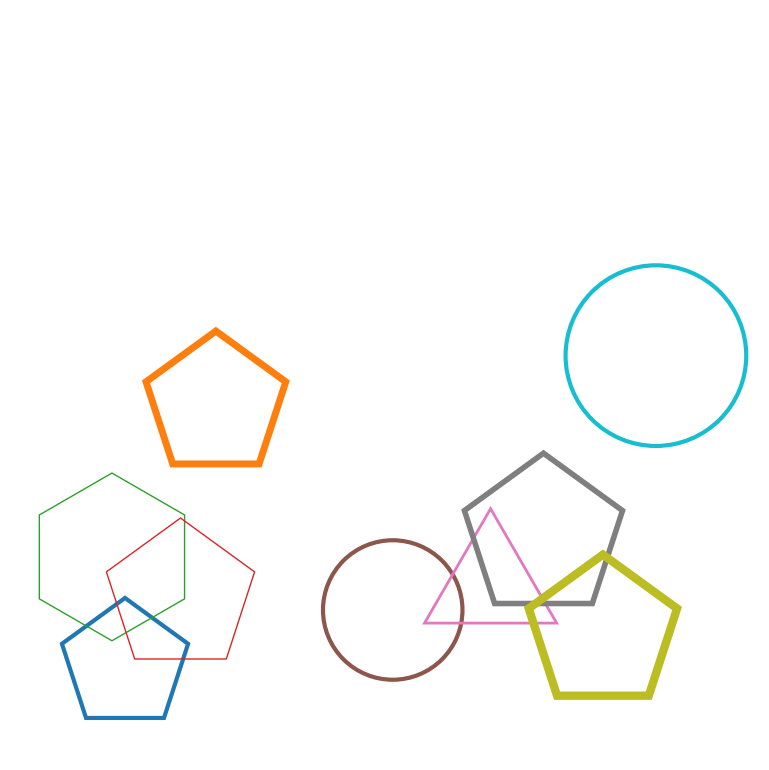[{"shape": "pentagon", "thickness": 1.5, "radius": 0.43, "center": [0.162, 0.137]}, {"shape": "pentagon", "thickness": 2.5, "radius": 0.48, "center": [0.28, 0.475]}, {"shape": "hexagon", "thickness": 0.5, "radius": 0.54, "center": [0.145, 0.277]}, {"shape": "pentagon", "thickness": 0.5, "radius": 0.51, "center": [0.234, 0.226]}, {"shape": "circle", "thickness": 1.5, "radius": 0.45, "center": [0.51, 0.208]}, {"shape": "triangle", "thickness": 1, "radius": 0.5, "center": [0.637, 0.24]}, {"shape": "pentagon", "thickness": 2, "radius": 0.54, "center": [0.706, 0.304]}, {"shape": "pentagon", "thickness": 3, "radius": 0.51, "center": [0.783, 0.178]}, {"shape": "circle", "thickness": 1.5, "radius": 0.59, "center": [0.852, 0.538]}]